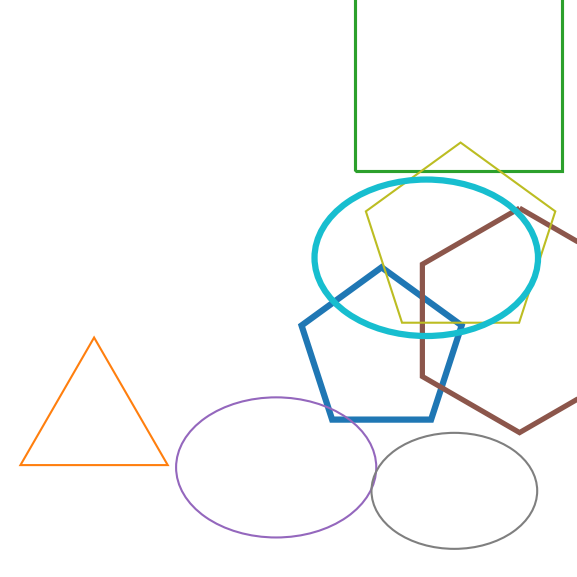[{"shape": "pentagon", "thickness": 3, "radius": 0.73, "center": [0.661, 0.39]}, {"shape": "triangle", "thickness": 1, "radius": 0.74, "center": [0.163, 0.267]}, {"shape": "square", "thickness": 1.5, "radius": 0.89, "center": [0.794, 0.882]}, {"shape": "oval", "thickness": 1, "radius": 0.87, "center": [0.478, 0.19]}, {"shape": "hexagon", "thickness": 2.5, "radius": 0.97, "center": [0.9, 0.444]}, {"shape": "oval", "thickness": 1, "radius": 0.72, "center": [0.787, 0.149]}, {"shape": "pentagon", "thickness": 1, "radius": 0.86, "center": [0.798, 0.58]}, {"shape": "oval", "thickness": 3, "radius": 0.97, "center": [0.738, 0.553]}]